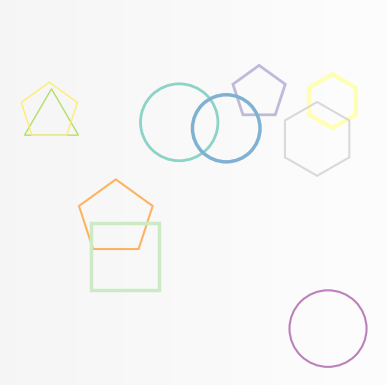[{"shape": "circle", "thickness": 2, "radius": 0.5, "center": [0.463, 0.682]}, {"shape": "hexagon", "thickness": 3, "radius": 0.35, "center": [0.858, 0.737]}, {"shape": "pentagon", "thickness": 2, "radius": 0.35, "center": [0.669, 0.759]}, {"shape": "circle", "thickness": 2.5, "radius": 0.44, "center": [0.584, 0.667]}, {"shape": "pentagon", "thickness": 1.5, "radius": 0.5, "center": [0.299, 0.434]}, {"shape": "triangle", "thickness": 1, "radius": 0.4, "center": [0.133, 0.689]}, {"shape": "hexagon", "thickness": 1.5, "radius": 0.48, "center": [0.818, 0.639]}, {"shape": "circle", "thickness": 1.5, "radius": 0.5, "center": [0.846, 0.147]}, {"shape": "square", "thickness": 2.5, "radius": 0.44, "center": [0.323, 0.333]}, {"shape": "pentagon", "thickness": 1, "radius": 0.38, "center": [0.127, 0.71]}]